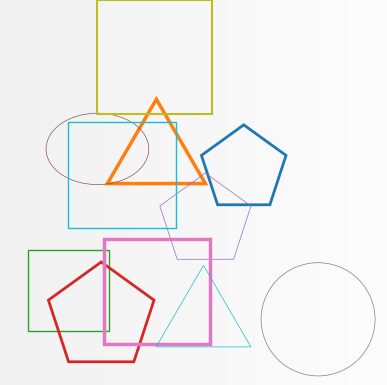[{"shape": "pentagon", "thickness": 2, "radius": 0.57, "center": [0.629, 0.561]}, {"shape": "triangle", "thickness": 2.5, "radius": 0.73, "center": [0.404, 0.596]}, {"shape": "square", "thickness": 1, "radius": 0.52, "center": [0.177, 0.246]}, {"shape": "pentagon", "thickness": 2, "radius": 0.72, "center": [0.261, 0.176]}, {"shape": "pentagon", "thickness": 0.5, "radius": 0.62, "center": [0.53, 0.427]}, {"shape": "oval", "thickness": 0.5, "radius": 0.66, "center": [0.251, 0.613]}, {"shape": "square", "thickness": 2.5, "radius": 0.68, "center": [0.405, 0.243]}, {"shape": "circle", "thickness": 0.5, "radius": 0.74, "center": [0.821, 0.171]}, {"shape": "square", "thickness": 1.5, "radius": 0.74, "center": [0.399, 0.851]}, {"shape": "square", "thickness": 1, "radius": 0.69, "center": [0.315, 0.546]}, {"shape": "triangle", "thickness": 0.5, "radius": 0.71, "center": [0.525, 0.17]}]